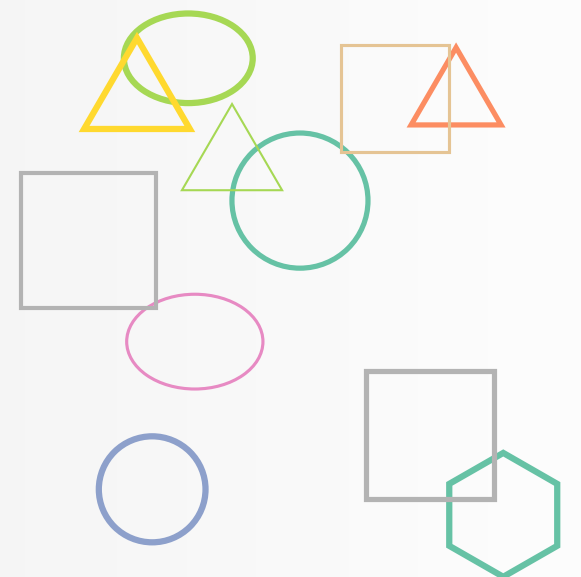[{"shape": "hexagon", "thickness": 3, "radius": 0.54, "center": [0.866, 0.108]}, {"shape": "circle", "thickness": 2.5, "radius": 0.59, "center": [0.516, 0.652]}, {"shape": "triangle", "thickness": 2.5, "radius": 0.45, "center": [0.785, 0.827]}, {"shape": "circle", "thickness": 3, "radius": 0.46, "center": [0.262, 0.152]}, {"shape": "oval", "thickness": 1.5, "radius": 0.59, "center": [0.335, 0.408]}, {"shape": "triangle", "thickness": 1, "radius": 0.5, "center": [0.399, 0.719]}, {"shape": "oval", "thickness": 3, "radius": 0.55, "center": [0.324, 0.898]}, {"shape": "triangle", "thickness": 3, "radius": 0.53, "center": [0.236, 0.828]}, {"shape": "square", "thickness": 1.5, "radius": 0.46, "center": [0.679, 0.828]}, {"shape": "square", "thickness": 2, "radius": 0.58, "center": [0.152, 0.582]}, {"shape": "square", "thickness": 2.5, "radius": 0.55, "center": [0.74, 0.246]}]